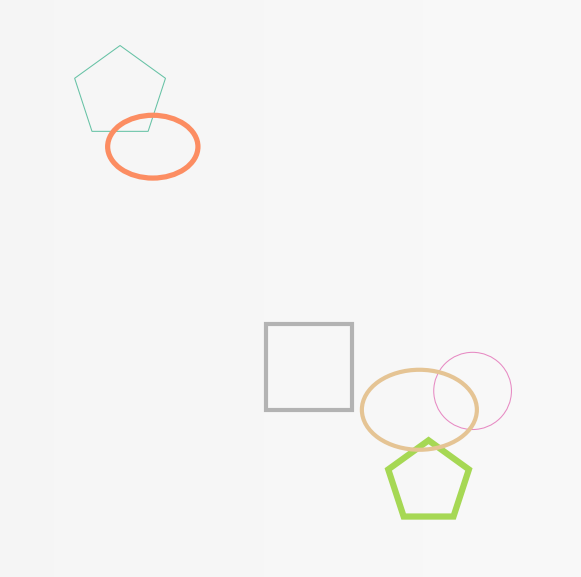[{"shape": "pentagon", "thickness": 0.5, "radius": 0.41, "center": [0.207, 0.838]}, {"shape": "oval", "thickness": 2.5, "radius": 0.39, "center": [0.263, 0.745]}, {"shape": "circle", "thickness": 0.5, "radius": 0.33, "center": [0.813, 0.322]}, {"shape": "pentagon", "thickness": 3, "radius": 0.36, "center": [0.737, 0.164]}, {"shape": "oval", "thickness": 2, "radius": 0.49, "center": [0.721, 0.29]}, {"shape": "square", "thickness": 2, "radius": 0.37, "center": [0.532, 0.363]}]